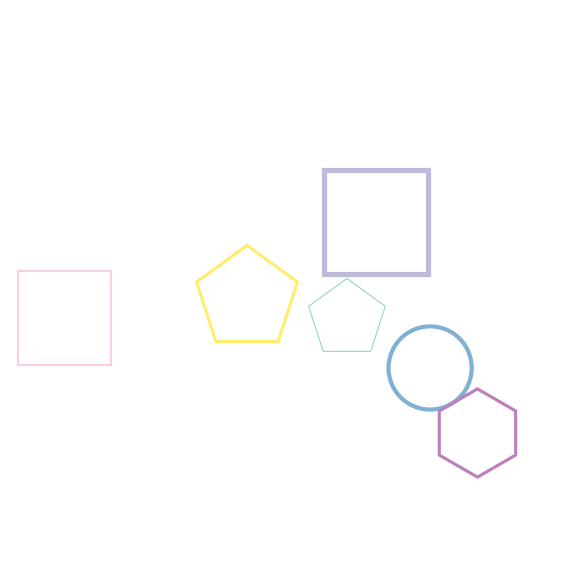[{"shape": "pentagon", "thickness": 0.5, "radius": 0.35, "center": [0.601, 0.447]}, {"shape": "square", "thickness": 2.5, "radius": 0.45, "center": [0.652, 0.614]}, {"shape": "circle", "thickness": 2, "radius": 0.36, "center": [0.745, 0.362]}, {"shape": "square", "thickness": 1, "radius": 0.4, "center": [0.111, 0.449]}, {"shape": "hexagon", "thickness": 1.5, "radius": 0.38, "center": [0.827, 0.249]}, {"shape": "pentagon", "thickness": 1.5, "radius": 0.46, "center": [0.428, 0.482]}]